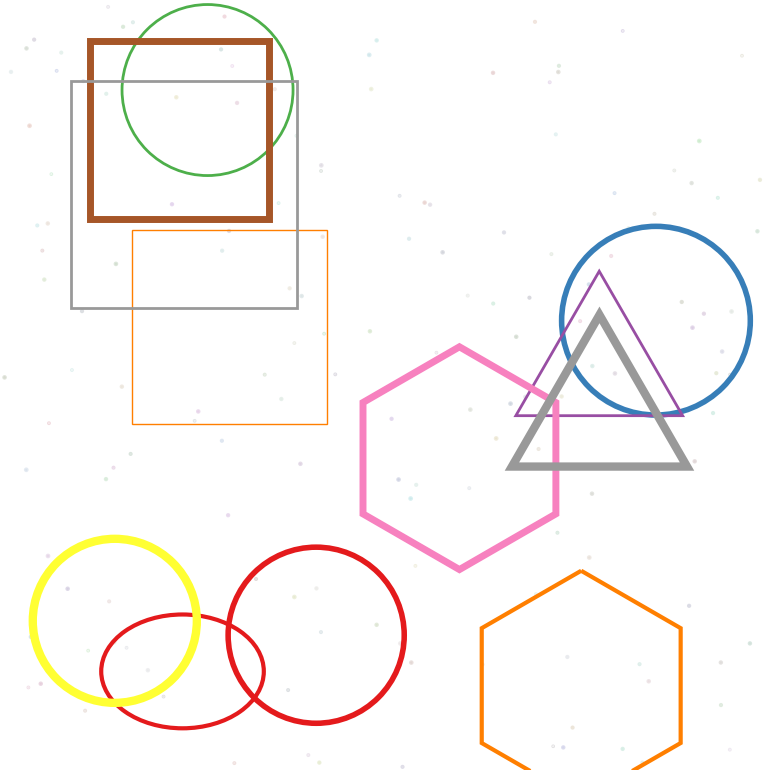[{"shape": "oval", "thickness": 1.5, "radius": 0.53, "center": [0.237, 0.128]}, {"shape": "circle", "thickness": 2, "radius": 0.57, "center": [0.411, 0.175]}, {"shape": "circle", "thickness": 2, "radius": 0.61, "center": [0.852, 0.584]}, {"shape": "circle", "thickness": 1, "radius": 0.56, "center": [0.27, 0.883]}, {"shape": "triangle", "thickness": 1, "radius": 0.63, "center": [0.778, 0.523]}, {"shape": "hexagon", "thickness": 1.5, "radius": 0.75, "center": [0.755, 0.11]}, {"shape": "square", "thickness": 0.5, "radius": 0.63, "center": [0.298, 0.575]}, {"shape": "circle", "thickness": 3, "radius": 0.53, "center": [0.149, 0.194]}, {"shape": "square", "thickness": 2.5, "radius": 0.58, "center": [0.233, 0.831]}, {"shape": "hexagon", "thickness": 2.5, "radius": 0.72, "center": [0.597, 0.405]}, {"shape": "triangle", "thickness": 3, "radius": 0.66, "center": [0.779, 0.46]}, {"shape": "square", "thickness": 1, "radius": 0.74, "center": [0.239, 0.747]}]